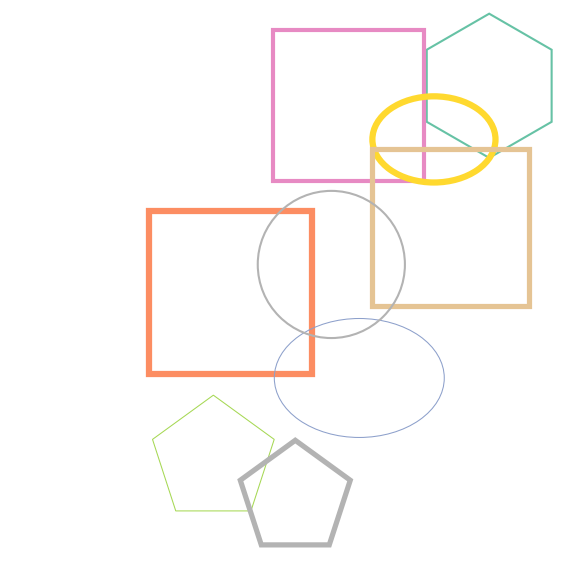[{"shape": "hexagon", "thickness": 1, "radius": 0.62, "center": [0.847, 0.851]}, {"shape": "square", "thickness": 3, "radius": 0.71, "center": [0.399, 0.492]}, {"shape": "oval", "thickness": 0.5, "radius": 0.74, "center": [0.622, 0.345]}, {"shape": "square", "thickness": 2, "radius": 0.65, "center": [0.603, 0.816]}, {"shape": "pentagon", "thickness": 0.5, "radius": 0.55, "center": [0.369, 0.204]}, {"shape": "oval", "thickness": 3, "radius": 0.53, "center": [0.751, 0.758]}, {"shape": "square", "thickness": 2.5, "radius": 0.68, "center": [0.781, 0.606]}, {"shape": "pentagon", "thickness": 2.5, "radius": 0.5, "center": [0.511, 0.137]}, {"shape": "circle", "thickness": 1, "radius": 0.64, "center": [0.574, 0.541]}]